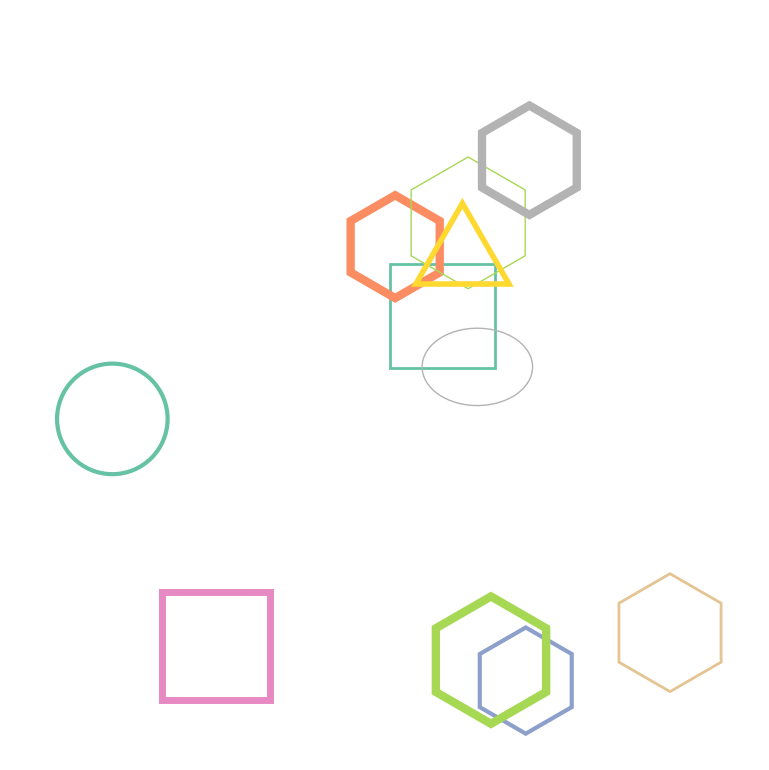[{"shape": "circle", "thickness": 1.5, "radius": 0.36, "center": [0.146, 0.456]}, {"shape": "square", "thickness": 1, "radius": 0.34, "center": [0.575, 0.59]}, {"shape": "hexagon", "thickness": 3, "radius": 0.33, "center": [0.513, 0.68]}, {"shape": "hexagon", "thickness": 1.5, "radius": 0.34, "center": [0.683, 0.116]}, {"shape": "square", "thickness": 2.5, "radius": 0.35, "center": [0.281, 0.161]}, {"shape": "hexagon", "thickness": 0.5, "radius": 0.43, "center": [0.608, 0.711]}, {"shape": "hexagon", "thickness": 3, "radius": 0.41, "center": [0.638, 0.143]}, {"shape": "triangle", "thickness": 2, "radius": 0.35, "center": [0.601, 0.666]}, {"shape": "hexagon", "thickness": 1, "radius": 0.38, "center": [0.87, 0.178]}, {"shape": "oval", "thickness": 0.5, "radius": 0.36, "center": [0.62, 0.524]}, {"shape": "hexagon", "thickness": 3, "radius": 0.36, "center": [0.688, 0.792]}]